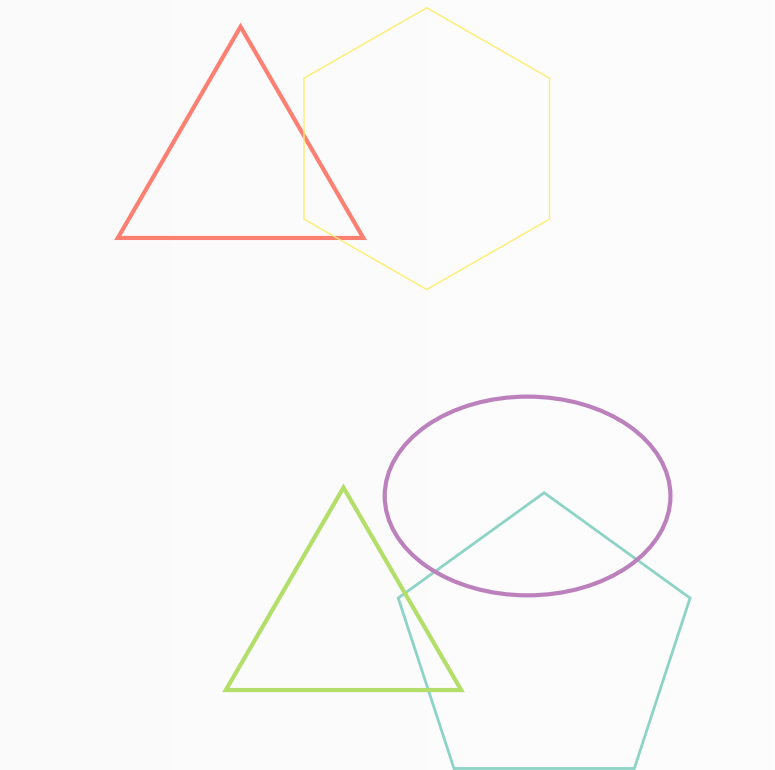[{"shape": "pentagon", "thickness": 1, "radius": 0.99, "center": [0.702, 0.162]}, {"shape": "triangle", "thickness": 1.5, "radius": 0.91, "center": [0.31, 0.782]}, {"shape": "triangle", "thickness": 1.5, "radius": 0.88, "center": [0.443, 0.192]}, {"shape": "oval", "thickness": 1.5, "radius": 0.92, "center": [0.681, 0.356]}, {"shape": "hexagon", "thickness": 0.5, "radius": 0.91, "center": [0.551, 0.807]}]